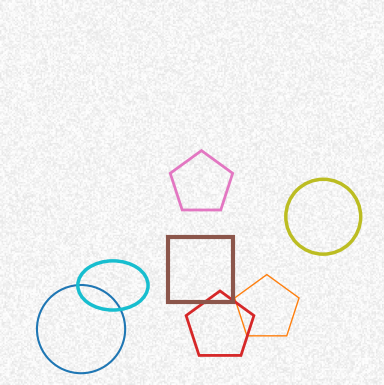[{"shape": "circle", "thickness": 1.5, "radius": 0.57, "center": [0.211, 0.145]}, {"shape": "pentagon", "thickness": 1, "radius": 0.44, "center": [0.693, 0.199]}, {"shape": "pentagon", "thickness": 2, "radius": 0.46, "center": [0.571, 0.152]}, {"shape": "square", "thickness": 3, "radius": 0.43, "center": [0.521, 0.3]}, {"shape": "pentagon", "thickness": 2, "radius": 0.43, "center": [0.523, 0.524]}, {"shape": "circle", "thickness": 2.5, "radius": 0.49, "center": [0.84, 0.437]}, {"shape": "oval", "thickness": 2.5, "radius": 0.46, "center": [0.293, 0.259]}]